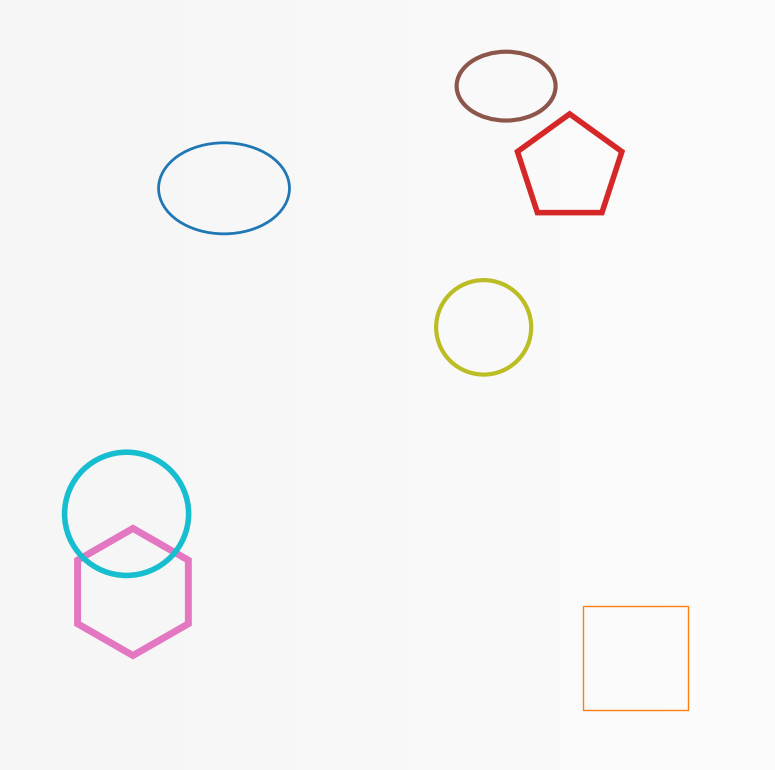[{"shape": "oval", "thickness": 1, "radius": 0.42, "center": [0.289, 0.755]}, {"shape": "square", "thickness": 0.5, "radius": 0.34, "center": [0.82, 0.146]}, {"shape": "pentagon", "thickness": 2, "radius": 0.35, "center": [0.735, 0.781]}, {"shape": "oval", "thickness": 1.5, "radius": 0.32, "center": [0.653, 0.888]}, {"shape": "hexagon", "thickness": 2.5, "radius": 0.41, "center": [0.172, 0.231]}, {"shape": "circle", "thickness": 1.5, "radius": 0.31, "center": [0.624, 0.575]}, {"shape": "circle", "thickness": 2, "radius": 0.4, "center": [0.163, 0.333]}]